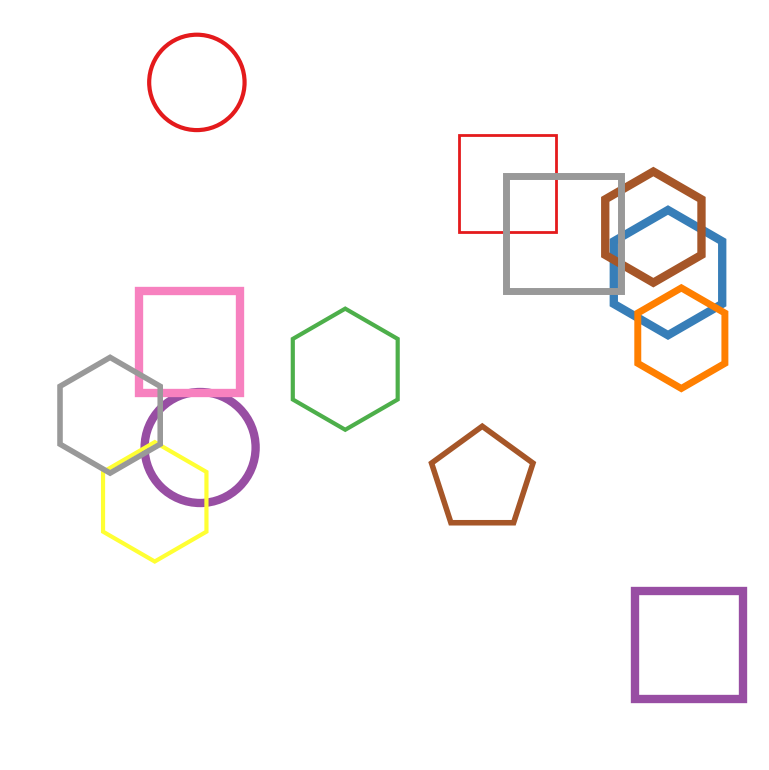[{"shape": "circle", "thickness": 1.5, "radius": 0.31, "center": [0.256, 0.893]}, {"shape": "square", "thickness": 1, "radius": 0.31, "center": [0.659, 0.762]}, {"shape": "hexagon", "thickness": 3, "radius": 0.41, "center": [0.868, 0.646]}, {"shape": "hexagon", "thickness": 1.5, "radius": 0.39, "center": [0.448, 0.521]}, {"shape": "circle", "thickness": 3, "radius": 0.36, "center": [0.26, 0.419]}, {"shape": "square", "thickness": 3, "radius": 0.35, "center": [0.894, 0.163]}, {"shape": "hexagon", "thickness": 2.5, "radius": 0.33, "center": [0.885, 0.561]}, {"shape": "hexagon", "thickness": 1.5, "radius": 0.39, "center": [0.201, 0.348]}, {"shape": "hexagon", "thickness": 3, "radius": 0.36, "center": [0.849, 0.705]}, {"shape": "pentagon", "thickness": 2, "radius": 0.35, "center": [0.626, 0.377]}, {"shape": "square", "thickness": 3, "radius": 0.33, "center": [0.246, 0.556]}, {"shape": "square", "thickness": 2.5, "radius": 0.37, "center": [0.732, 0.696]}, {"shape": "hexagon", "thickness": 2, "radius": 0.38, "center": [0.143, 0.461]}]